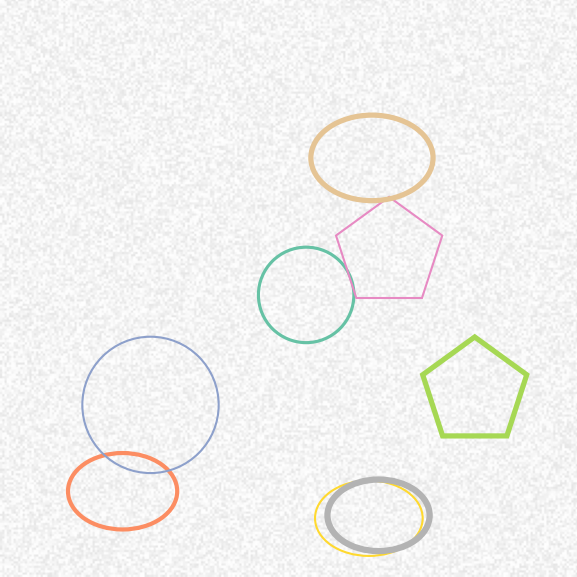[{"shape": "circle", "thickness": 1.5, "radius": 0.41, "center": [0.53, 0.488]}, {"shape": "oval", "thickness": 2, "radius": 0.47, "center": [0.212, 0.148]}, {"shape": "circle", "thickness": 1, "radius": 0.59, "center": [0.261, 0.298]}, {"shape": "pentagon", "thickness": 1, "radius": 0.48, "center": [0.674, 0.561]}, {"shape": "pentagon", "thickness": 2.5, "radius": 0.47, "center": [0.822, 0.321]}, {"shape": "oval", "thickness": 1, "radius": 0.47, "center": [0.639, 0.102]}, {"shape": "oval", "thickness": 2.5, "radius": 0.53, "center": [0.644, 0.726]}, {"shape": "oval", "thickness": 3, "radius": 0.44, "center": [0.655, 0.107]}]